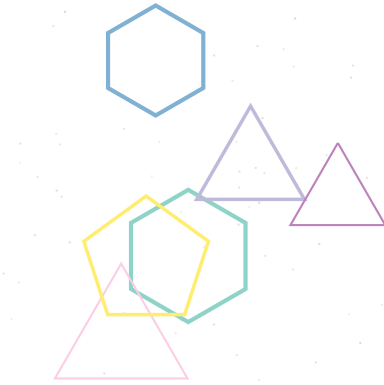[{"shape": "hexagon", "thickness": 3, "radius": 0.86, "center": [0.489, 0.335]}, {"shape": "triangle", "thickness": 2.5, "radius": 0.81, "center": [0.651, 0.563]}, {"shape": "hexagon", "thickness": 3, "radius": 0.71, "center": [0.404, 0.843]}, {"shape": "triangle", "thickness": 1.5, "radius": 0.99, "center": [0.315, 0.116]}, {"shape": "triangle", "thickness": 1.5, "radius": 0.71, "center": [0.878, 0.486]}, {"shape": "pentagon", "thickness": 2.5, "radius": 0.85, "center": [0.38, 0.321]}]